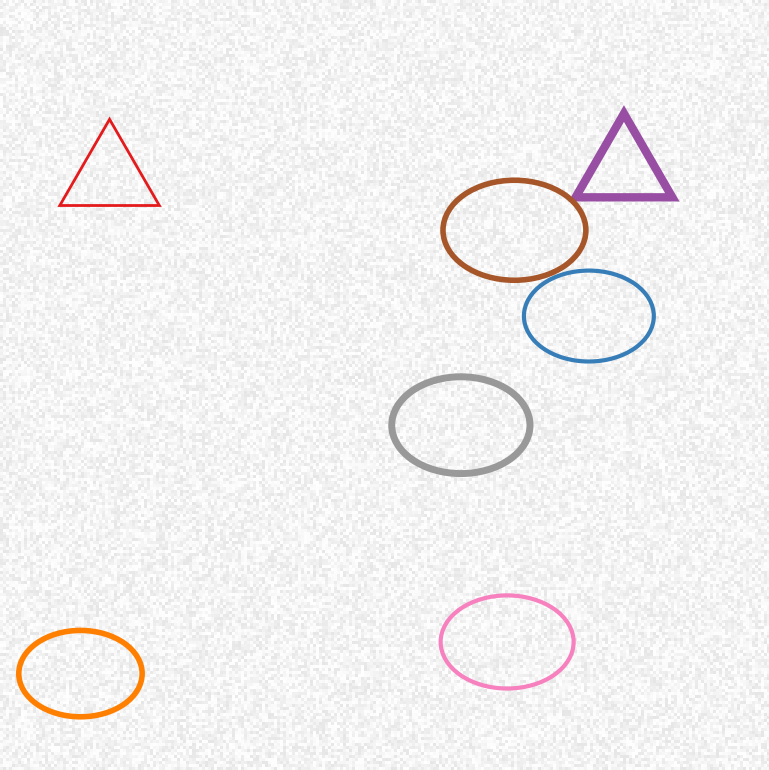[{"shape": "triangle", "thickness": 1, "radius": 0.37, "center": [0.142, 0.77]}, {"shape": "oval", "thickness": 1.5, "radius": 0.42, "center": [0.765, 0.59]}, {"shape": "triangle", "thickness": 3, "radius": 0.36, "center": [0.81, 0.78]}, {"shape": "oval", "thickness": 2, "radius": 0.4, "center": [0.104, 0.125]}, {"shape": "oval", "thickness": 2, "radius": 0.46, "center": [0.668, 0.701]}, {"shape": "oval", "thickness": 1.5, "radius": 0.43, "center": [0.659, 0.166]}, {"shape": "oval", "thickness": 2.5, "radius": 0.45, "center": [0.599, 0.448]}]